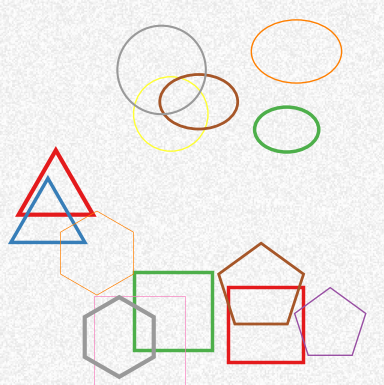[{"shape": "triangle", "thickness": 3, "radius": 0.56, "center": [0.145, 0.498]}, {"shape": "square", "thickness": 2.5, "radius": 0.49, "center": [0.69, 0.158]}, {"shape": "triangle", "thickness": 2.5, "radius": 0.55, "center": [0.124, 0.426]}, {"shape": "oval", "thickness": 2.5, "radius": 0.42, "center": [0.745, 0.664]}, {"shape": "square", "thickness": 2.5, "radius": 0.51, "center": [0.45, 0.192]}, {"shape": "pentagon", "thickness": 1, "radius": 0.49, "center": [0.858, 0.156]}, {"shape": "oval", "thickness": 1, "radius": 0.59, "center": [0.77, 0.866]}, {"shape": "hexagon", "thickness": 0.5, "radius": 0.55, "center": [0.252, 0.343]}, {"shape": "circle", "thickness": 1, "radius": 0.48, "center": [0.444, 0.704]}, {"shape": "pentagon", "thickness": 2, "radius": 0.58, "center": [0.678, 0.252]}, {"shape": "oval", "thickness": 2, "radius": 0.51, "center": [0.516, 0.736]}, {"shape": "square", "thickness": 0.5, "radius": 0.59, "center": [0.363, 0.114]}, {"shape": "hexagon", "thickness": 3, "radius": 0.52, "center": [0.31, 0.125]}, {"shape": "circle", "thickness": 1.5, "radius": 0.57, "center": [0.42, 0.818]}]